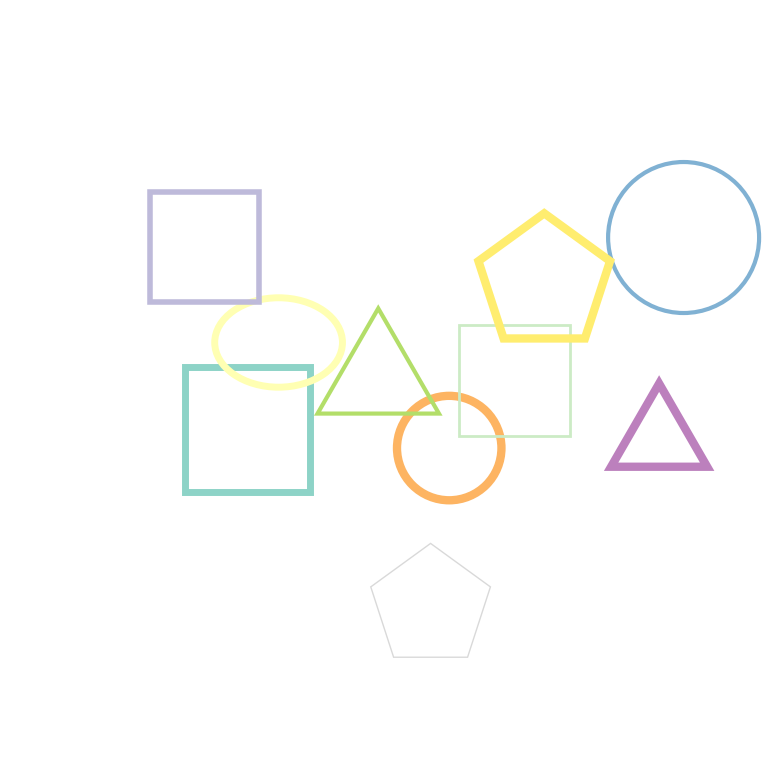[{"shape": "square", "thickness": 2.5, "radius": 0.41, "center": [0.321, 0.443]}, {"shape": "oval", "thickness": 2.5, "radius": 0.41, "center": [0.362, 0.555]}, {"shape": "square", "thickness": 2, "radius": 0.36, "center": [0.265, 0.679]}, {"shape": "circle", "thickness": 1.5, "radius": 0.49, "center": [0.888, 0.692]}, {"shape": "circle", "thickness": 3, "radius": 0.34, "center": [0.583, 0.418]}, {"shape": "triangle", "thickness": 1.5, "radius": 0.46, "center": [0.491, 0.508]}, {"shape": "pentagon", "thickness": 0.5, "radius": 0.41, "center": [0.559, 0.213]}, {"shape": "triangle", "thickness": 3, "radius": 0.36, "center": [0.856, 0.43]}, {"shape": "square", "thickness": 1, "radius": 0.36, "center": [0.668, 0.505]}, {"shape": "pentagon", "thickness": 3, "radius": 0.45, "center": [0.707, 0.633]}]